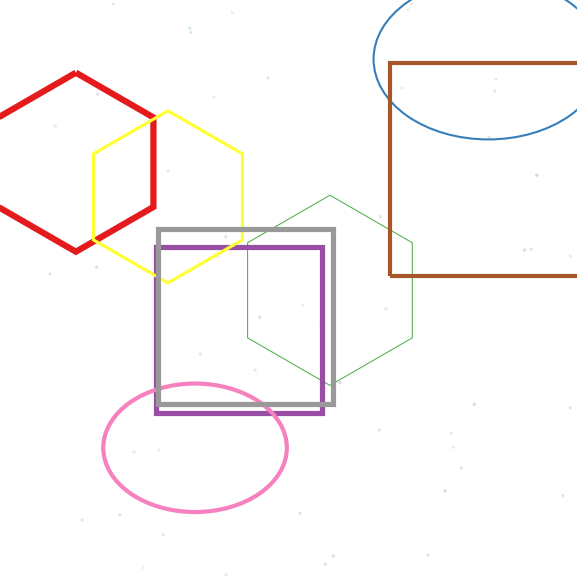[{"shape": "hexagon", "thickness": 3, "radius": 0.78, "center": [0.131, 0.718]}, {"shape": "oval", "thickness": 1, "radius": 0.99, "center": [0.845, 0.897]}, {"shape": "hexagon", "thickness": 0.5, "radius": 0.82, "center": [0.571, 0.496]}, {"shape": "square", "thickness": 2.5, "radius": 0.72, "center": [0.414, 0.428]}, {"shape": "hexagon", "thickness": 1.5, "radius": 0.74, "center": [0.291, 0.658]}, {"shape": "square", "thickness": 2, "radius": 0.92, "center": [0.861, 0.705]}, {"shape": "oval", "thickness": 2, "radius": 0.79, "center": [0.338, 0.224]}, {"shape": "square", "thickness": 2.5, "radius": 0.75, "center": [0.425, 0.451]}]